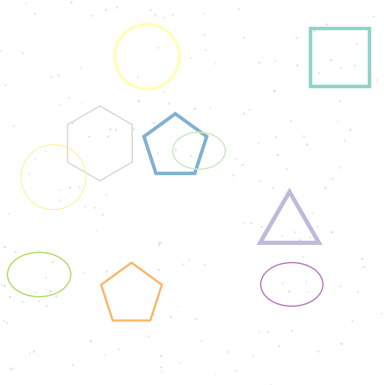[{"shape": "square", "thickness": 2.5, "radius": 0.38, "center": [0.883, 0.852]}, {"shape": "circle", "thickness": 2, "radius": 0.42, "center": [0.382, 0.853]}, {"shape": "triangle", "thickness": 3, "radius": 0.44, "center": [0.752, 0.414]}, {"shape": "pentagon", "thickness": 2.5, "radius": 0.43, "center": [0.455, 0.619]}, {"shape": "pentagon", "thickness": 1.5, "radius": 0.42, "center": [0.342, 0.235]}, {"shape": "oval", "thickness": 1, "radius": 0.41, "center": [0.102, 0.287]}, {"shape": "hexagon", "thickness": 1, "radius": 0.49, "center": [0.259, 0.628]}, {"shape": "oval", "thickness": 1, "radius": 0.4, "center": [0.758, 0.261]}, {"shape": "oval", "thickness": 1, "radius": 0.34, "center": [0.517, 0.608]}, {"shape": "circle", "thickness": 0.5, "radius": 0.42, "center": [0.139, 0.54]}]